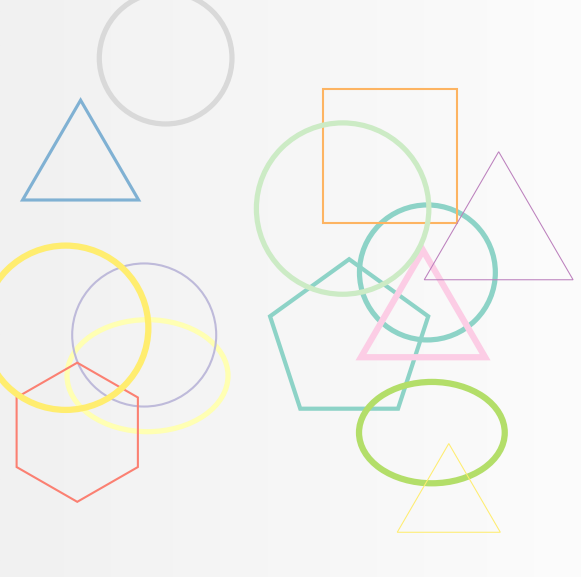[{"shape": "pentagon", "thickness": 2, "radius": 0.72, "center": [0.601, 0.407]}, {"shape": "circle", "thickness": 2.5, "radius": 0.58, "center": [0.735, 0.527]}, {"shape": "oval", "thickness": 2.5, "radius": 0.69, "center": [0.254, 0.349]}, {"shape": "circle", "thickness": 1, "radius": 0.62, "center": [0.248, 0.419]}, {"shape": "hexagon", "thickness": 1, "radius": 0.6, "center": [0.133, 0.251]}, {"shape": "triangle", "thickness": 1.5, "radius": 0.58, "center": [0.139, 0.71]}, {"shape": "square", "thickness": 1, "radius": 0.58, "center": [0.67, 0.729]}, {"shape": "oval", "thickness": 3, "radius": 0.63, "center": [0.743, 0.25]}, {"shape": "triangle", "thickness": 3, "radius": 0.62, "center": [0.728, 0.442]}, {"shape": "circle", "thickness": 2.5, "radius": 0.57, "center": [0.285, 0.899]}, {"shape": "triangle", "thickness": 0.5, "radius": 0.74, "center": [0.858, 0.589]}, {"shape": "circle", "thickness": 2.5, "radius": 0.74, "center": [0.589, 0.638]}, {"shape": "triangle", "thickness": 0.5, "radius": 0.51, "center": [0.772, 0.129]}, {"shape": "circle", "thickness": 3, "radius": 0.71, "center": [0.113, 0.432]}]